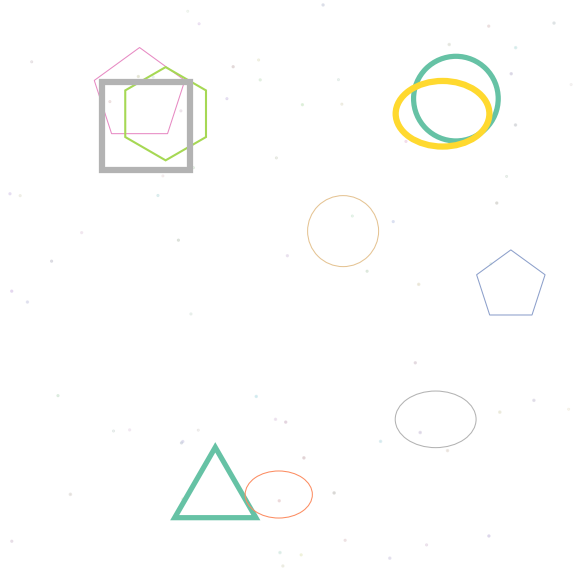[{"shape": "triangle", "thickness": 2.5, "radius": 0.41, "center": [0.373, 0.143]}, {"shape": "circle", "thickness": 2.5, "radius": 0.37, "center": [0.789, 0.828]}, {"shape": "oval", "thickness": 0.5, "radius": 0.29, "center": [0.483, 0.143]}, {"shape": "pentagon", "thickness": 0.5, "radius": 0.31, "center": [0.885, 0.504]}, {"shape": "pentagon", "thickness": 0.5, "radius": 0.41, "center": [0.242, 0.834]}, {"shape": "hexagon", "thickness": 1, "radius": 0.4, "center": [0.287, 0.802]}, {"shape": "oval", "thickness": 3, "radius": 0.41, "center": [0.766, 0.802]}, {"shape": "circle", "thickness": 0.5, "radius": 0.31, "center": [0.594, 0.599]}, {"shape": "square", "thickness": 3, "radius": 0.38, "center": [0.253, 0.781]}, {"shape": "oval", "thickness": 0.5, "radius": 0.35, "center": [0.754, 0.273]}]